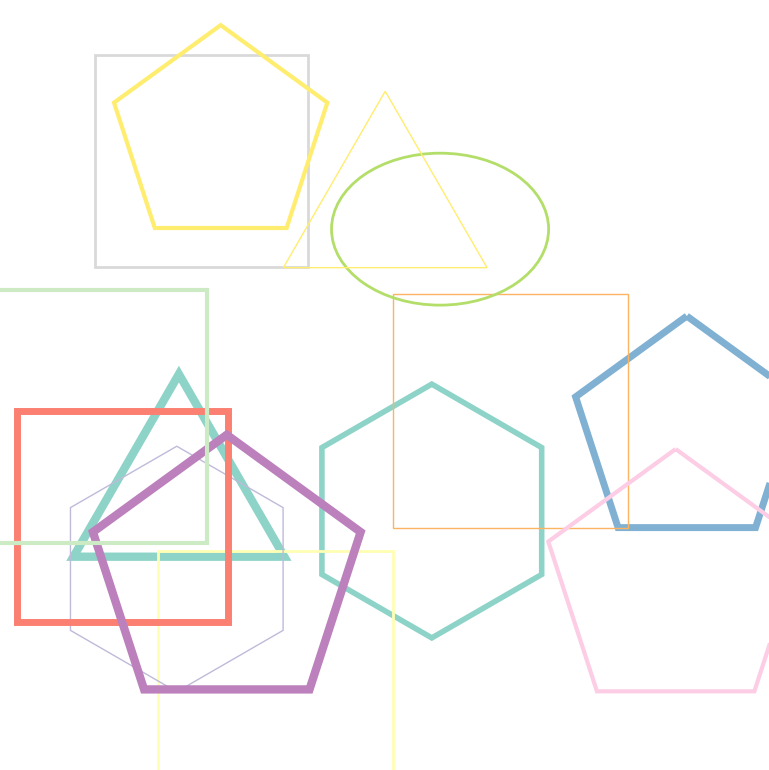[{"shape": "triangle", "thickness": 3, "radius": 0.79, "center": [0.232, 0.356]}, {"shape": "hexagon", "thickness": 2, "radius": 0.82, "center": [0.561, 0.336]}, {"shape": "square", "thickness": 1, "radius": 0.76, "center": [0.358, 0.131]}, {"shape": "hexagon", "thickness": 0.5, "radius": 0.8, "center": [0.23, 0.261]}, {"shape": "square", "thickness": 2.5, "radius": 0.69, "center": [0.159, 0.329]}, {"shape": "pentagon", "thickness": 2.5, "radius": 0.76, "center": [0.892, 0.438]}, {"shape": "square", "thickness": 0.5, "radius": 0.76, "center": [0.663, 0.466]}, {"shape": "oval", "thickness": 1, "radius": 0.7, "center": [0.572, 0.702]}, {"shape": "pentagon", "thickness": 1.5, "radius": 0.87, "center": [0.877, 0.243]}, {"shape": "square", "thickness": 1, "radius": 0.69, "center": [0.262, 0.791]}, {"shape": "pentagon", "thickness": 3, "radius": 0.91, "center": [0.295, 0.253]}, {"shape": "square", "thickness": 1.5, "radius": 0.82, "center": [0.105, 0.459]}, {"shape": "pentagon", "thickness": 1.5, "radius": 0.73, "center": [0.287, 0.822]}, {"shape": "triangle", "thickness": 0.5, "radius": 0.76, "center": [0.5, 0.729]}]